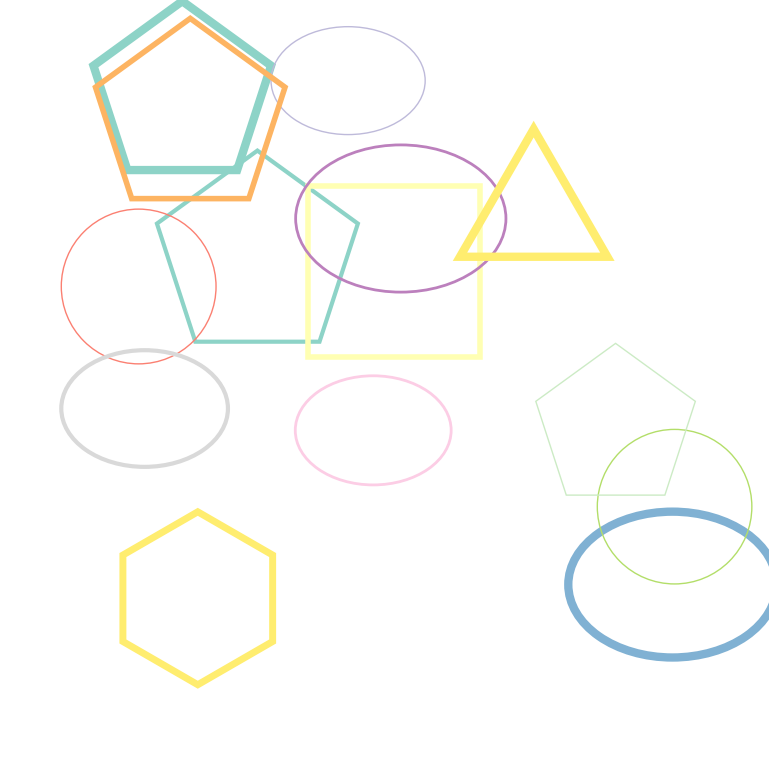[{"shape": "pentagon", "thickness": 3, "radius": 0.61, "center": [0.237, 0.877]}, {"shape": "pentagon", "thickness": 1.5, "radius": 0.69, "center": [0.334, 0.667]}, {"shape": "square", "thickness": 2, "radius": 0.56, "center": [0.512, 0.648]}, {"shape": "oval", "thickness": 0.5, "radius": 0.5, "center": [0.452, 0.895]}, {"shape": "circle", "thickness": 0.5, "radius": 0.5, "center": [0.18, 0.628]}, {"shape": "oval", "thickness": 3, "radius": 0.68, "center": [0.873, 0.241]}, {"shape": "pentagon", "thickness": 2, "radius": 0.65, "center": [0.247, 0.847]}, {"shape": "circle", "thickness": 0.5, "radius": 0.5, "center": [0.876, 0.342]}, {"shape": "oval", "thickness": 1, "radius": 0.51, "center": [0.485, 0.441]}, {"shape": "oval", "thickness": 1.5, "radius": 0.54, "center": [0.188, 0.469]}, {"shape": "oval", "thickness": 1, "radius": 0.68, "center": [0.521, 0.716]}, {"shape": "pentagon", "thickness": 0.5, "radius": 0.54, "center": [0.799, 0.445]}, {"shape": "triangle", "thickness": 3, "radius": 0.55, "center": [0.693, 0.722]}, {"shape": "hexagon", "thickness": 2.5, "radius": 0.56, "center": [0.257, 0.223]}]